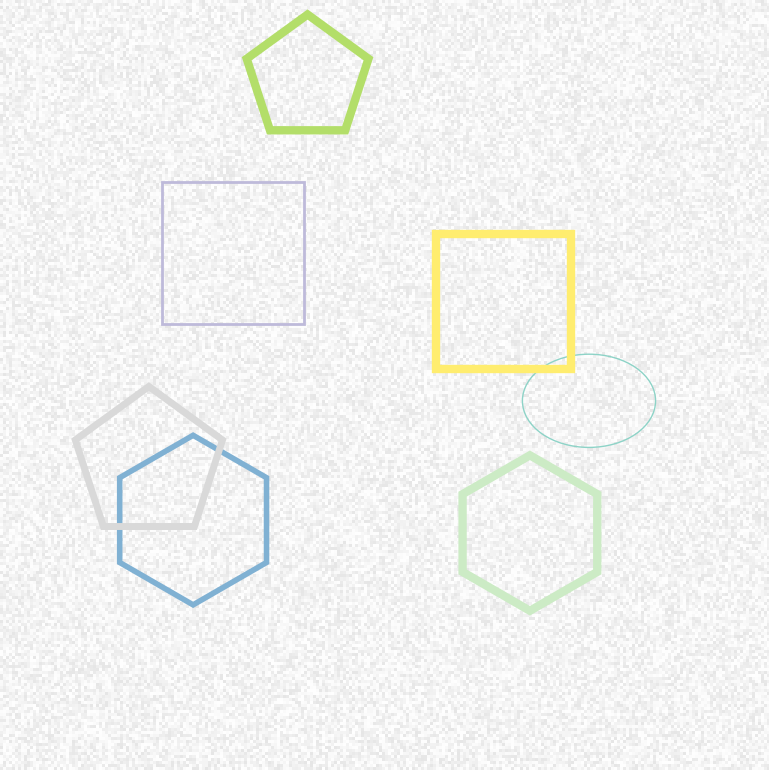[{"shape": "oval", "thickness": 0.5, "radius": 0.43, "center": [0.765, 0.479]}, {"shape": "square", "thickness": 1, "radius": 0.46, "center": [0.303, 0.671]}, {"shape": "hexagon", "thickness": 2, "radius": 0.55, "center": [0.251, 0.325]}, {"shape": "pentagon", "thickness": 3, "radius": 0.42, "center": [0.399, 0.898]}, {"shape": "pentagon", "thickness": 2.5, "radius": 0.5, "center": [0.193, 0.398]}, {"shape": "hexagon", "thickness": 3, "radius": 0.5, "center": [0.688, 0.308]}, {"shape": "square", "thickness": 3, "radius": 0.44, "center": [0.654, 0.609]}]